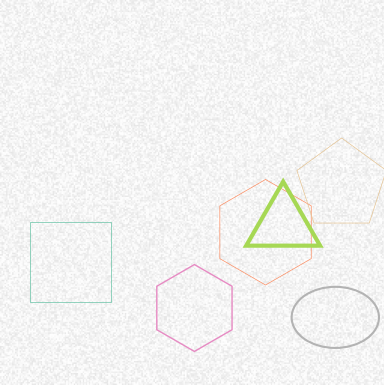[{"shape": "square", "thickness": 0.5, "radius": 0.52, "center": [0.184, 0.319]}, {"shape": "hexagon", "thickness": 0.5, "radius": 0.69, "center": [0.69, 0.397]}, {"shape": "hexagon", "thickness": 1, "radius": 0.56, "center": [0.505, 0.2]}, {"shape": "triangle", "thickness": 3, "radius": 0.55, "center": [0.735, 0.417]}, {"shape": "pentagon", "thickness": 0.5, "radius": 0.61, "center": [0.887, 0.519]}, {"shape": "oval", "thickness": 1.5, "radius": 0.57, "center": [0.871, 0.176]}]